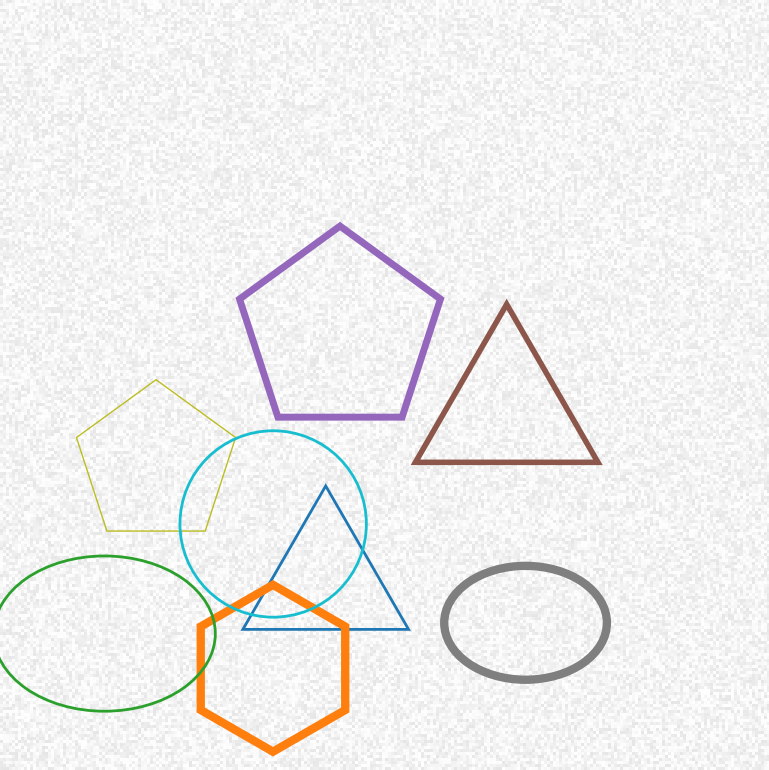[{"shape": "triangle", "thickness": 1, "radius": 0.62, "center": [0.423, 0.245]}, {"shape": "hexagon", "thickness": 3, "radius": 0.54, "center": [0.355, 0.132]}, {"shape": "oval", "thickness": 1, "radius": 0.72, "center": [0.136, 0.177]}, {"shape": "pentagon", "thickness": 2.5, "radius": 0.69, "center": [0.442, 0.569]}, {"shape": "triangle", "thickness": 2, "radius": 0.68, "center": [0.658, 0.468]}, {"shape": "oval", "thickness": 3, "radius": 0.53, "center": [0.683, 0.191]}, {"shape": "pentagon", "thickness": 0.5, "radius": 0.54, "center": [0.203, 0.398]}, {"shape": "circle", "thickness": 1, "radius": 0.61, "center": [0.355, 0.32]}]